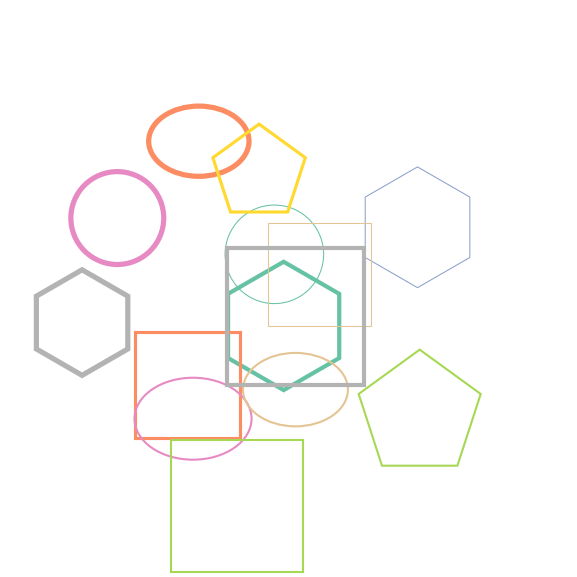[{"shape": "hexagon", "thickness": 2, "radius": 0.56, "center": [0.491, 0.435]}, {"shape": "circle", "thickness": 0.5, "radius": 0.43, "center": [0.475, 0.559]}, {"shape": "oval", "thickness": 2.5, "radius": 0.43, "center": [0.344, 0.755]}, {"shape": "square", "thickness": 1.5, "radius": 0.46, "center": [0.324, 0.332]}, {"shape": "hexagon", "thickness": 0.5, "radius": 0.52, "center": [0.723, 0.606]}, {"shape": "circle", "thickness": 2.5, "radius": 0.4, "center": [0.203, 0.622]}, {"shape": "oval", "thickness": 1, "radius": 0.51, "center": [0.334, 0.274]}, {"shape": "pentagon", "thickness": 1, "radius": 0.56, "center": [0.727, 0.283]}, {"shape": "square", "thickness": 1, "radius": 0.57, "center": [0.41, 0.123]}, {"shape": "pentagon", "thickness": 1.5, "radius": 0.42, "center": [0.449, 0.7]}, {"shape": "oval", "thickness": 1, "radius": 0.45, "center": [0.512, 0.324]}, {"shape": "square", "thickness": 0.5, "radius": 0.45, "center": [0.554, 0.524]}, {"shape": "square", "thickness": 2, "radius": 0.59, "center": [0.511, 0.45]}, {"shape": "hexagon", "thickness": 2.5, "radius": 0.46, "center": [0.142, 0.441]}]